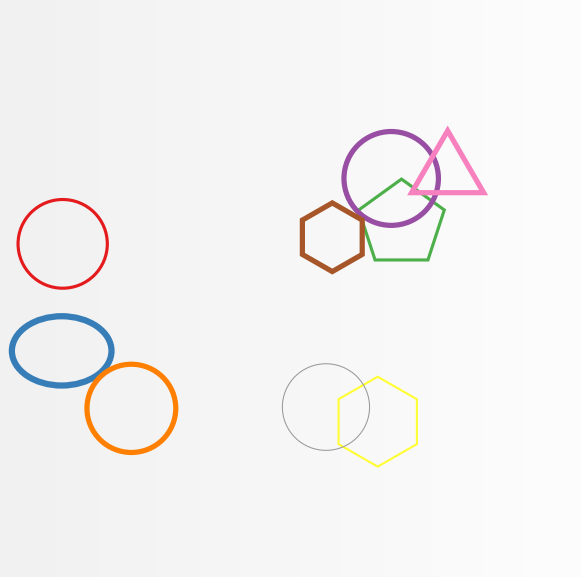[{"shape": "circle", "thickness": 1.5, "radius": 0.38, "center": [0.108, 0.577]}, {"shape": "oval", "thickness": 3, "radius": 0.43, "center": [0.106, 0.392]}, {"shape": "pentagon", "thickness": 1.5, "radius": 0.39, "center": [0.691, 0.612]}, {"shape": "circle", "thickness": 2.5, "radius": 0.41, "center": [0.673, 0.69]}, {"shape": "circle", "thickness": 2.5, "radius": 0.38, "center": [0.226, 0.292]}, {"shape": "hexagon", "thickness": 1, "radius": 0.39, "center": [0.65, 0.269]}, {"shape": "hexagon", "thickness": 2.5, "radius": 0.3, "center": [0.572, 0.588]}, {"shape": "triangle", "thickness": 2.5, "radius": 0.36, "center": [0.77, 0.701]}, {"shape": "circle", "thickness": 0.5, "radius": 0.37, "center": [0.561, 0.294]}]